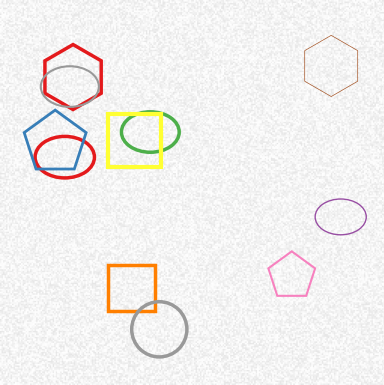[{"shape": "oval", "thickness": 2.5, "radius": 0.39, "center": [0.168, 0.592]}, {"shape": "hexagon", "thickness": 2.5, "radius": 0.42, "center": [0.19, 0.8]}, {"shape": "pentagon", "thickness": 2, "radius": 0.42, "center": [0.143, 0.629]}, {"shape": "oval", "thickness": 2.5, "radius": 0.38, "center": [0.39, 0.657]}, {"shape": "oval", "thickness": 1, "radius": 0.33, "center": [0.885, 0.437]}, {"shape": "square", "thickness": 2.5, "radius": 0.3, "center": [0.341, 0.252]}, {"shape": "square", "thickness": 3, "radius": 0.34, "center": [0.349, 0.636]}, {"shape": "hexagon", "thickness": 0.5, "radius": 0.4, "center": [0.86, 0.829]}, {"shape": "pentagon", "thickness": 1.5, "radius": 0.32, "center": [0.758, 0.283]}, {"shape": "circle", "thickness": 2.5, "radius": 0.36, "center": [0.414, 0.145]}, {"shape": "oval", "thickness": 1.5, "radius": 0.38, "center": [0.181, 0.775]}]